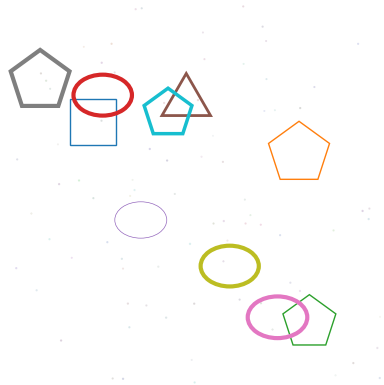[{"shape": "square", "thickness": 1, "radius": 0.3, "center": [0.242, 0.683]}, {"shape": "pentagon", "thickness": 1, "radius": 0.42, "center": [0.777, 0.602]}, {"shape": "pentagon", "thickness": 1, "radius": 0.36, "center": [0.804, 0.162]}, {"shape": "oval", "thickness": 3, "radius": 0.38, "center": [0.267, 0.753]}, {"shape": "oval", "thickness": 0.5, "radius": 0.34, "center": [0.366, 0.429]}, {"shape": "triangle", "thickness": 2, "radius": 0.36, "center": [0.484, 0.736]}, {"shape": "oval", "thickness": 3, "radius": 0.39, "center": [0.721, 0.176]}, {"shape": "pentagon", "thickness": 3, "radius": 0.4, "center": [0.104, 0.79]}, {"shape": "oval", "thickness": 3, "radius": 0.38, "center": [0.597, 0.309]}, {"shape": "pentagon", "thickness": 2.5, "radius": 0.33, "center": [0.436, 0.706]}]